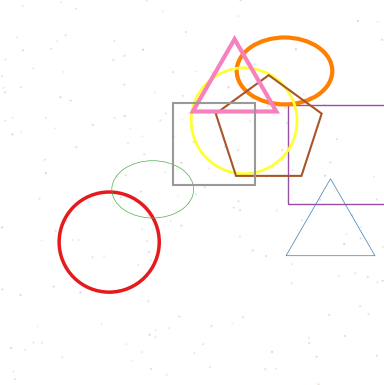[{"shape": "circle", "thickness": 2.5, "radius": 0.65, "center": [0.284, 0.371]}, {"shape": "triangle", "thickness": 0.5, "radius": 0.67, "center": [0.858, 0.402]}, {"shape": "oval", "thickness": 0.5, "radius": 0.53, "center": [0.397, 0.508]}, {"shape": "square", "thickness": 1, "radius": 0.64, "center": [0.876, 0.599]}, {"shape": "oval", "thickness": 3, "radius": 0.62, "center": [0.739, 0.816]}, {"shape": "circle", "thickness": 2, "radius": 0.69, "center": [0.634, 0.686]}, {"shape": "pentagon", "thickness": 1.5, "radius": 0.72, "center": [0.698, 0.66]}, {"shape": "triangle", "thickness": 3, "radius": 0.63, "center": [0.609, 0.773]}, {"shape": "square", "thickness": 1.5, "radius": 0.53, "center": [0.555, 0.627]}]